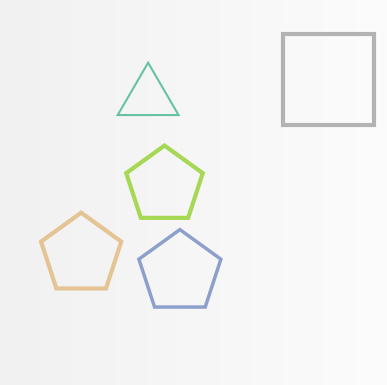[{"shape": "triangle", "thickness": 1.5, "radius": 0.45, "center": [0.382, 0.747]}, {"shape": "pentagon", "thickness": 2.5, "radius": 0.56, "center": [0.464, 0.292]}, {"shape": "pentagon", "thickness": 3, "radius": 0.52, "center": [0.425, 0.518]}, {"shape": "pentagon", "thickness": 3, "radius": 0.54, "center": [0.209, 0.339]}, {"shape": "square", "thickness": 3, "radius": 0.59, "center": [0.848, 0.793]}]